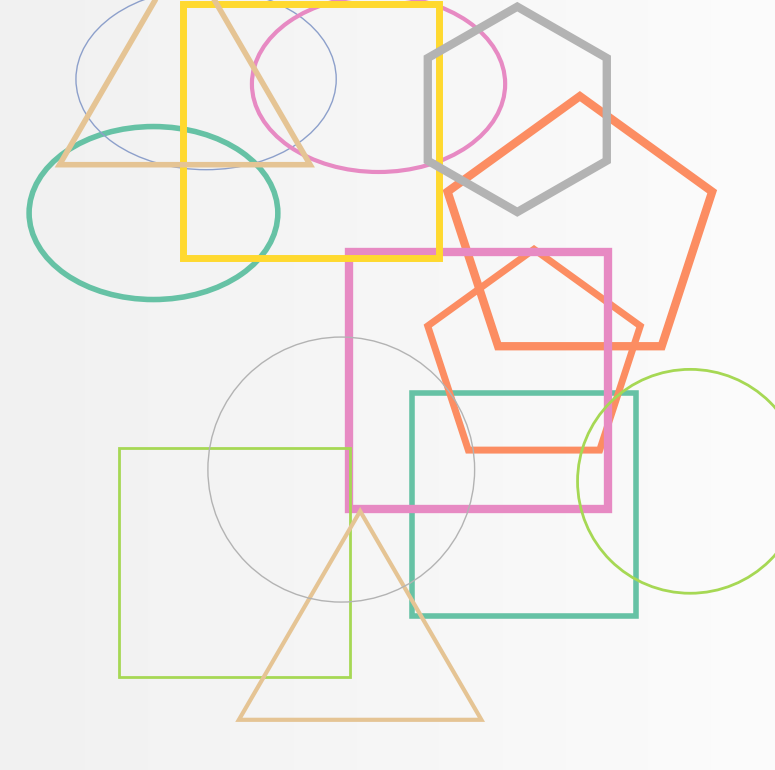[{"shape": "square", "thickness": 2, "radius": 0.72, "center": [0.676, 0.345]}, {"shape": "oval", "thickness": 2, "radius": 0.8, "center": [0.198, 0.723]}, {"shape": "pentagon", "thickness": 2.5, "radius": 0.72, "center": [0.689, 0.532]}, {"shape": "pentagon", "thickness": 3, "radius": 0.9, "center": [0.748, 0.696]}, {"shape": "oval", "thickness": 0.5, "radius": 0.84, "center": [0.266, 0.897]}, {"shape": "square", "thickness": 3, "radius": 0.83, "center": [0.617, 0.505]}, {"shape": "oval", "thickness": 1.5, "radius": 0.82, "center": [0.488, 0.891]}, {"shape": "square", "thickness": 1, "radius": 0.74, "center": [0.302, 0.27]}, {"shape": "circle", "thickness": 1, "radius": 0.73, "center": [0.891, 0.375]}, {"shape": "square", "thickness": 2.5, "radius": 0.82, "center": [0.401, 0.83]}, {"shape": "triangle", "thickness": 1.5, "radius": 0.9, "center": [0.465, 0.156]}, {"shape": "triangle", "thickness": 2, "radius": 0.93, "center": [0.238, 0.879]}, {"shape": "circle", "thickness": 0.5, "radius": 0.86, "center": [0.44, 0.39]}, {"shape": "hexagon", "thickness": 3, "radius": 0.67, "center": [0.667, 0.858]}]